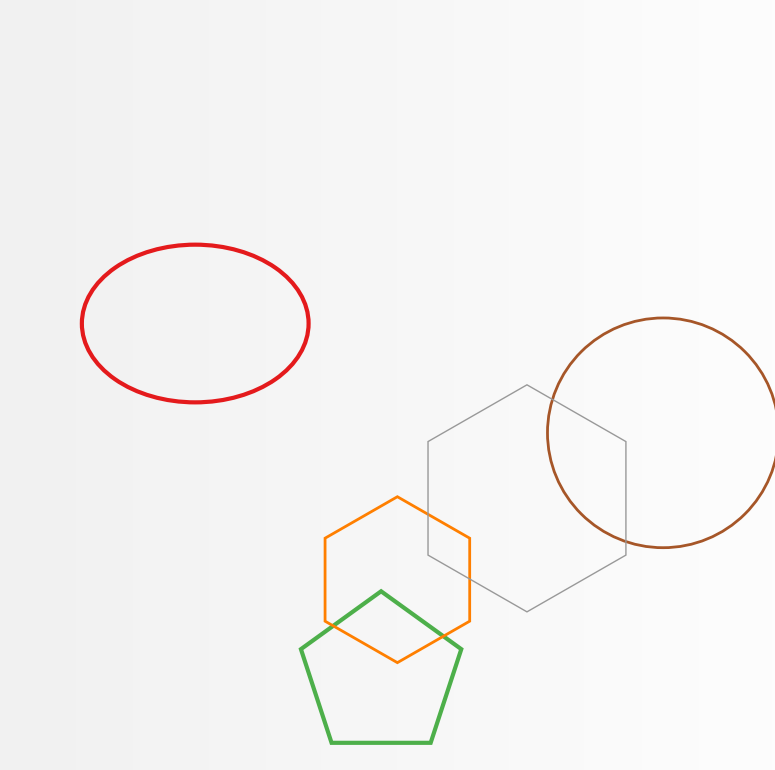[{"shape": "oval", "thickness": 1.5, "radius": 0.73, "center": [0.252, 0.58]}, {"shape": "pentagon", "thickness": 1.5, "radius": 0.54, "center": [0.492, 0.123]}, {"shape": "hexagon", "thickness": 1, "radius": 0.54, "center": [0.513, 0.247]}, {"shape": "circle", "thickness": 1, "radius": 0.75, "center": [0.856, 0.438]}, {"shape": "hexagon", "thickness": 0.5, "radius": 0.74, "center": [0.68, 0.353]}]